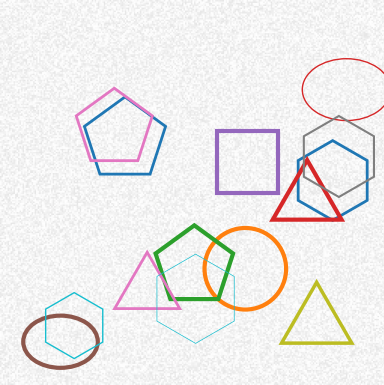[{"shape": "pentagon", "thickness": 2, "radius": 0.55, "center": [0.325, 0.637]}, {"shape": "hexagon", "thickness": 2, "radius": 0.52, "center": [0.864, 0.531]}, {"shape": "circle", "thickness": 3, "radius": 0.53, "center": [0.637, 0.302]}, {"shape": "pentagon", "thickness": 3, "radius": 0.53, "center": [0.505, 0.309]}, {"shape": "triangle", "thickness": 3, "radius": 0.52, "center": [0.798, 0.481]}, {"shape": "oval", "thickness": 1, "radius": 0.57, "center": [0.9, 0.767]}, {"shape": "square", "thickness": 3, "radius": 0.4, "center": [0.643, 0.58]}, {"shape": "oval", "thickness": 3, "radius": 0.48, "center": [0.157, 0.112]}, {"shape": "pentagon", "thickness": 2, "radius": 0.52, "center": [0.297, 0.667]}, {"shape": "triangle", "thickness": 2, "radius": 0.49, "center": [0.382, 0.247]}, {"shape": "hexagon", "thickness": 1.5, "radius": 0.53, "center": [0.88, 0.594]}, {"shape": "triangle", "thickness": 2.5, "radius": 0.53, "center": [0.822, 0.161]}, {"shape": "hexagon", "thickness": 0.5, "radius": 0.58, "center": [0.508, 0.224]}, {"shape": "hexagon", "thickness": 1, "radius": 0.43, "center": [0.193, 0.154]}]